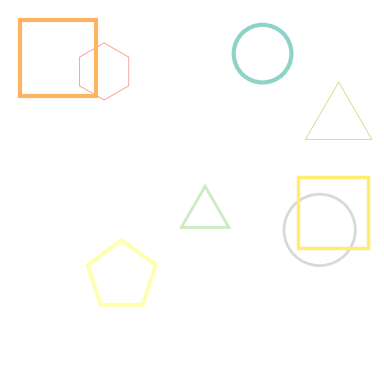[{"shape": "circle", "thickness": 3, "radius": 0.37, "center": [0.682, 0.861]}, {"shape": "pentagon", "thickness": 3, "radius": 0.46, "center": [0.316, 0.283]}, {"shape": "hexagon", "thickness": 0.5, "radius": 0.37, "center": [0.27, 0.814]}, {"shape": "square", "thickness": 3, "radius": 0.49, "center": [0.15, 0.849]}, {"shape": "triangle", "thickness": 0.5, "radius": 0.5, "center": [0.88, 0.687]}, {"shape": "circle", "thickness": 2, "radius": 0.46, "center": [0.83, 0.403]}, {"shape": "triangle", "thickness": 2, "radius": 0.36, "center": [0.533, 0.445]}, {"shape": "square", "thickness": 2.5, "radius": 0.46, "center": [0.865, 0.448]}]